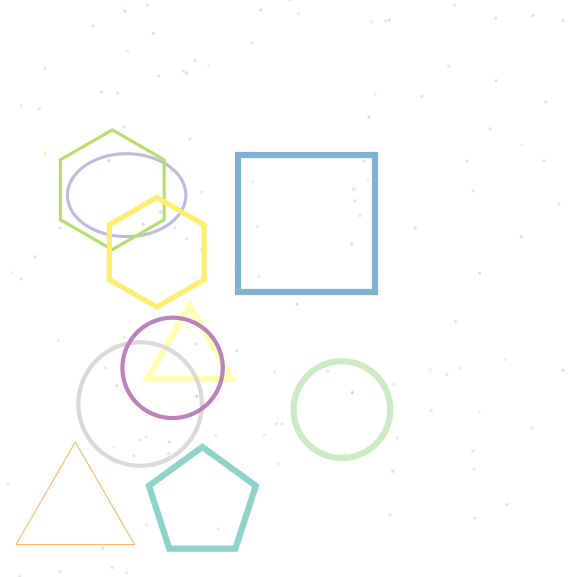[{"shape": "pentagon", "thickness": 3, "radius": 0.49, "center": [0.35, 0.128]}, {"shape": "triangle", "thickness": 3, "radius": 0.42, "center": [0.328, 0.385]}, {"shape": "oval", "thickness": 1.5, "radius": 0.51, "center": [0.219, 0.661]}, {"shape": "square", "thickness": 3, "radius": 0.59, "center": [0.53, 0.612]}, {"shape": "triangle", "thickness": 0.5, "radius": 0.59, "center": [0.13, 0.115]}, {"shape": "hexagon", "thickness": 1.5, "radius": 0.52, "center": [0.194, 0.671]}, {"shape": "circle", "thickness": 2, "radius": 0.53, "center": [0.243, 0.3]}, {"shape": "circle", "thickness": 2, "radius": 0.43, "center": [0.299, 0.362]}, {"shape": "circle", "thickness": 3, "radius": 0.42, "center": [0.592, 0.29]}, {"shape": "hexagon", "thickness": 2.5, "radius": 0.47, "center": [0.271, 0.562]}]